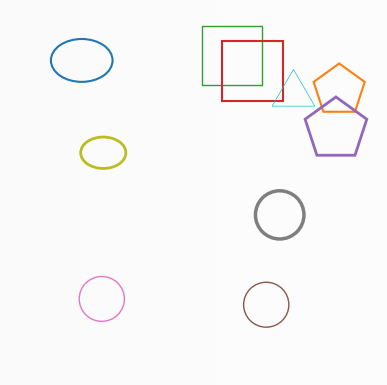[{"shape": "oval", "thickness": 1.5, "radius": 0.4, "center": [0.211, 0.843]}, {"shape": "pentagon", "thickness": 1.5, "radius": 0.35, "center": [0.875, 0.766]}, {"shape": "square", "thickness": 1, "radius": 0.38, "center": [0.599, 0.856]}, {"shape": "square", "thickness": 1.5, "radius": 0.39, "center": [0.652, 0.815]}, {"shape": "pentagon", "thickness": 2, "radius": 0.42, "center": [0.867, 0.664]}, {"shape": "circle", "thickness": 1, "radius": 0.29, "center": [0.687, 0.209]}, {"shape": "circle", "thickness": 1, "radius": 0.29, "center": [0.263, 0.224]}, {"shape": "circle", "thickness": 2.5, "radius": 0.31, "center": [0.722, 0.442]}, {"shape": "oval", "thickness": 2, "radius": 0.29, "center": [0.267, 0.603]}, {"shape": "triangle", "thickness": 0.5, "radius": 0.32, "center": [0.757, 0.756]}]